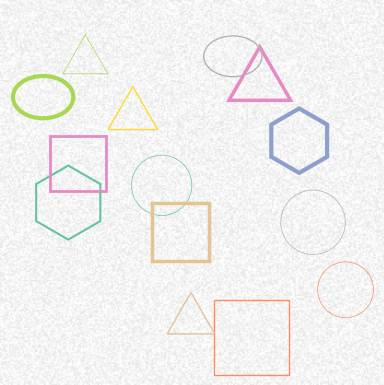[{"shape": "circle", "thickness": 0.5, "radius": 0.39, "center": [0.42, 0.519]}, {"shape": "hexagon", "thickness": 1.5, "radius": 0.48, "center": [0.177, 0.474]}, {"shape": "square", "thickness": 1, "radius": 0.49, "center": [0.653, 0.124]}, {"shape": "circle", "thickness": 0.5, "radius": 0.36, "center": [0.898, 0.247]}, {"shape": "hexagon", "thickness": 3, "radius": 0.42, "center": [0.777, 0.635]}, {"shape": "square", "thickness": 2, "radius": 0.36, "center": [0.203, 0.575]}, {"shape": "triangle", "thickness": 2.5, "radius": 0.46, "center": [0.675, 0.786]}, {"shape": "oval", "thickness": 3, "radius": 0.39, "center": [0.112, 0.748]}, {"shape": "triangle", "thickness": 0.5, "radius": 0.34, "center": [0.222, 0.842]}, {"shape": "triangle", "thickness": 1, "radius": 0.37, "center": [0.345, 0.701]}, {"shape": "triangle", "thickness": 1, "radius": 0.36, "center": [0.496, 0.169]}, {"shape": "square", "thickness": 2.5, "radius": 0.37, "center": [0.469, 0.398]}, {"shape": "oval", "thickness": 1, "radius": 0.38, "center": [0.605, 0.854]}, {"shape": "circle", "thickness": 0.5, "radius": 0.42, "center": [0.813, 0.423]}]